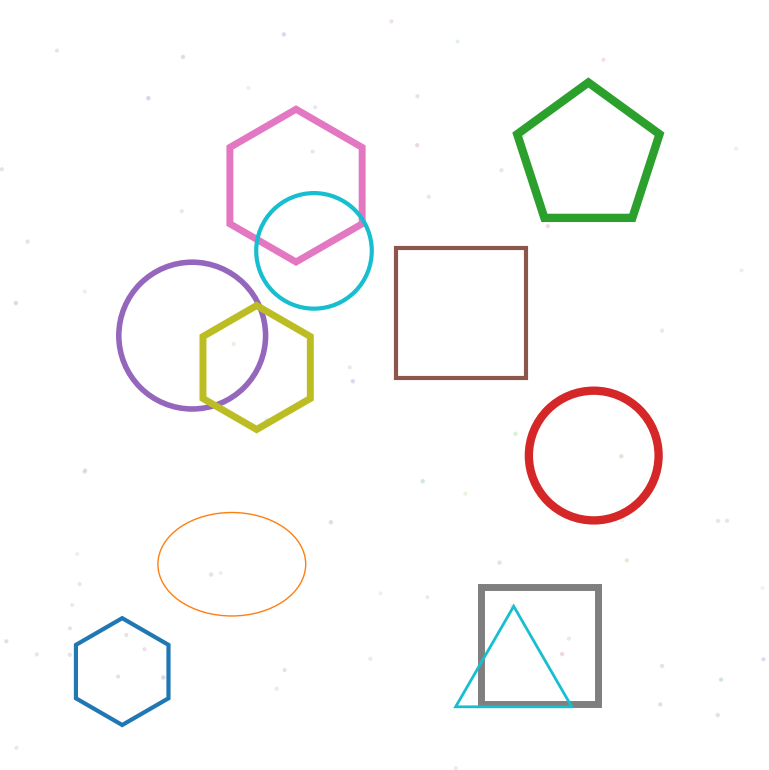[{"shape": "hexagon", "thickness": 1.5, "radius": 0.35, "center": [0.159, 0.128]}, {"shape": "oval", "thickness": 0.5, "radius": 0.48, "center": [0.301, 0.267]}, {"shape": "pentagon", "thickness": 3, "radius": 0.49, "center": [0.764, 0.796]}, {"shape": "circle", "thickness": 3, "radius": 0.42, "center": [0.771, 0.408]}, {"shape": "circle", "thickness": 2, "radius": 0.48, "center": [0.25, 0.564]}, {"shape": "square", "thickness": 1.5, "radius": 0.42, "center": [0.599, 0.594]}, {"shape": "hexagon", "thickness": 2.5, "radius": 0.5, "center": [0.384, 0.759]}, {"shape": "square", "thickness": 2.5, "radius": 0.38, "center": [0.701, 0.162]}, {"shape": "hexagon", "thickness": 2.5, "radius": 0.4, "center": [0.333, 0.523]}, {"shape": "circle", "thickness": 1.5, "radius": 0.38, "center": [0.408, 0.674]}, {"shape": "triangle", "thickness": 1, "radius": 0.44, "center": [0.667, 0.126]}]